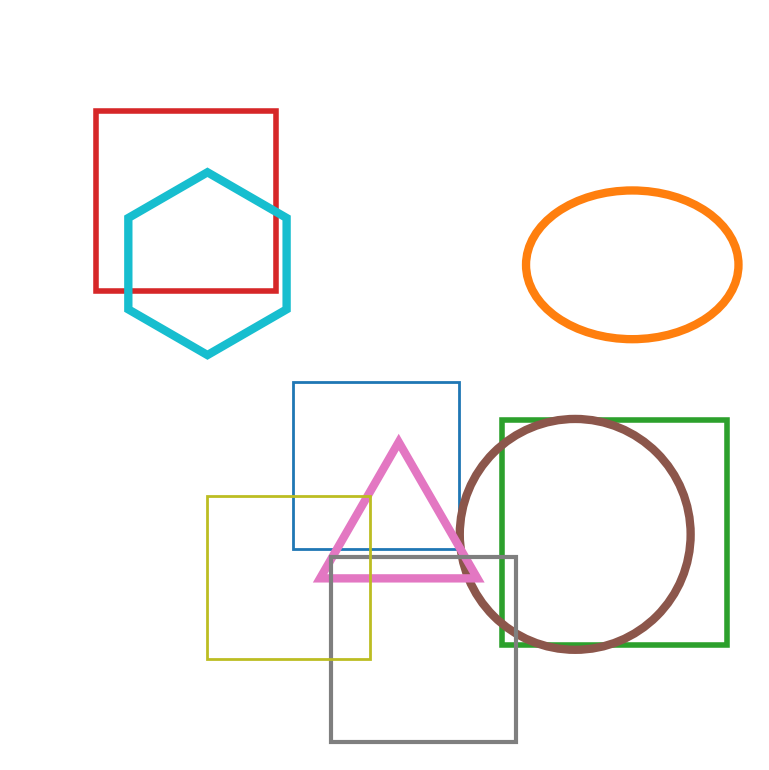[{"shape": "square", "thickness": 1, "radius": 0.54, "center": [0.488, 0.395]}, {"shape": "oval", "thickness": 3, "radius": 0.69, "center": [0.821, 0.656]}, {"shape": "square", "thickness": 2, "radius": 0.73, "center": [0.798, 0.308]}, {"shape": "square", "thickness": 2, "radius": 0.59, "center": [0.242, 0.739]}, {"shape": "circle", "thickness": 3, "radius": 0.75, "center": [0.747, 0.306]}, {"shape": "triangle", "thickness": 3, "radius": 0.59, "center": [0.518, 0.308]}, {"shape": "square", "thickness": 1.5, "radius": 0.6, "center": [0.55, 0.156]}, {"shape": "square", "thickness": 1, "radius": 0.53, "center": [0.375, 0.249]}, {"shape": "hexagon", "thickness": 3, "radius": 0.59, "center": [0.269, 0.658]}]